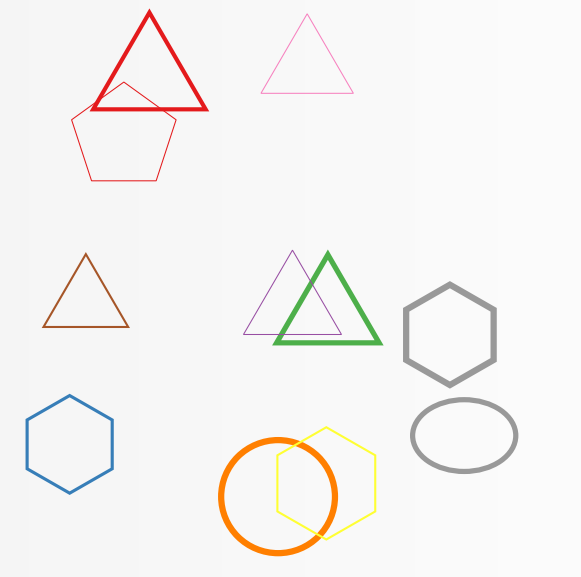[{"shape": "pentagon", "thickness": 0.5, "radius": 0.47, "center": [0.213, 0.763]}, {"shape": "triangle", "thickness": 2, "radius": 0.56, "center": [0.257, 0.866]}, {"shape": "hexagon", "thickness": 1.5, "radius": 0.42, "center": [0.12, 0.23]}, {"shape": "triangle", "thickness": 2.5, "radius": 0.51, "center": [0.564, 0.456]}, {"shape": "triangle", "thickness": 0.5, "radius": 0.49, "center": [0.503, 0.469]}, {"shape": "circle", "thickness": 3, "radius": 0.49, "center": [0.478, 0.139]}, {"shape": "hexagon", "thickness": 1, "radius": 0.49, "center": [0.561, 0.162]}, {"shape": "triangle", "thickness": 1, "radius": 0.42, "center": [0.148, 0.475]}, {"shape": "triangle", "thickness": 0.5, "radius": 0.46, "center": [0.528, 0.883]}, {"shape": "hexagon", "thickness": 3, "radius": 0.43, "center": [0.774, 0.419]}, {"shape": "oval", "thickness": 2.5, "radius": 0.44, "center": [0.799, 0.245]}]